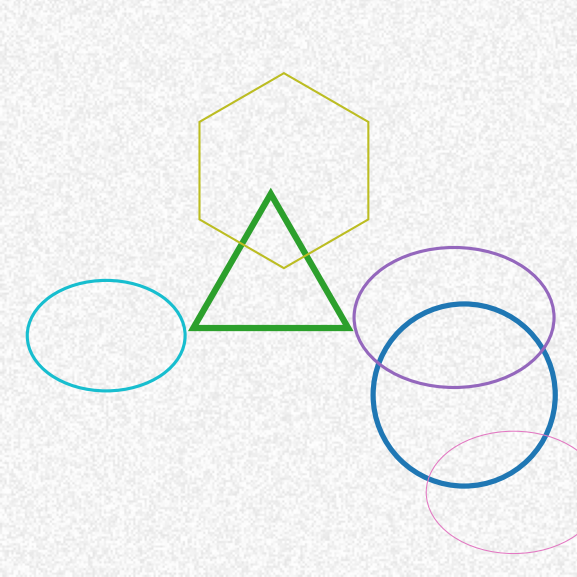[{"shape": "circle", "thickness": 2.5, "radius": 0.79, "center": [0.804, 0.315]}, {"shape": "triangle", "thickness": 3, "radius": 0.77, "center": [0.469, 0.509]}, {"shape": "oval", "thickness": 1.5, "radius": 0.87, "center": [0.786, 0.449]}, {"shape": "oval", "thickness": 0.5, "radius": 0.76, "center": [0.889, 0.147]}, {"shape": "hexagon", "thickness": 1, "radius": 0.84, "center": [0.492, 0.704]}, {"shape": "oval", "thickness": 1.5, "radius": 0.68, "center": [0.184, 0.418]}]